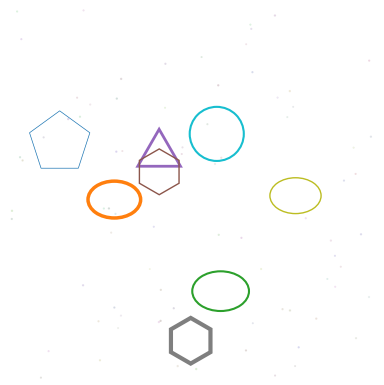[{"shape": "pentagon", "thickness": 0.5, "radius": 0.41, "center": [0.155, 0.63]}, {"shape": "oval", "thickness": 2.5, "radius": 0.34, "center": [0.297, 0.482]}, {"shape": "oval", "thickness": 1.5, "radius": 0.37, "center": [0.573, 0.244]}, {"shape": "triangle", "thickness": 2, "radius": 0.32, "center": [0.413, 0.6]}, {"shape": "hexagon", "thickness": 1, "radius": 0.3, "center": [0.414, 0.554]}, {"shape": "hexagon", "thickness": 3, "radius": 0.3, "center": [0.495, 0.115]}, {"shape": "oval", "thickness": 1, "radius": 0.33, "center": [0.768, 0.492]}, {"shape": "circle", "thickness": 1.5, "radius": 0.35, "center": [0.563, 0.652]}]